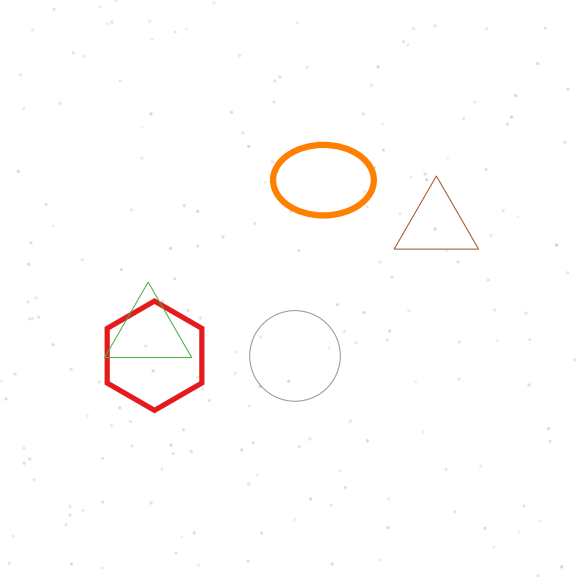[{"shape": "hexagon", "thickness": 2.5, "radius": 0.47, "center": [0.268, 0.383]}, {"shape": "triangle", "thickness": 0.5, "radius": 0.44, "center": [0.257, 0.424]}, {"shape": "oval", "thickness": 3, "radius": 0.44, "center": [0.56, 0.687]}, {"shape": "triangle", "thickness": 0.5, "radius": 0.42, "center": [0.756, 0.61]}, {"shape": "circle", "thickness": 0.5, "radius": 0.39, "center": [0.511, 0.383]}]